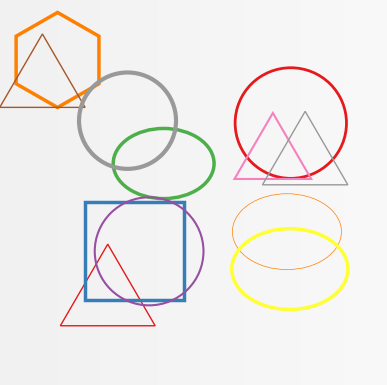[{"shape": "circle", "thickness": 2, "radius": 0.72, "center": [0.75, 0.68]}, {"shape": "triangle", "thickness": 1, "radius": 0.71, "center": [0.278, 0.224]}, {"shape": "square", "thickness": 2.5, "radius": 0.63, "center": [0.347, 0.349]}, {"shape": "oval", "thickness": 2.5, "radius": 0.65, "center": [0.422, 0.575]}, {"shape": "circle", "thickness": 1.5, "radius": 0.7, "center": [0.385, 0.347]}, {"shape": "hexagon", "thickness": 2.5, "radius": 0.62, "center": [0.148, 0.844]}, {"shape": "oval", "thickness": 0.5, "radius": 0.7, "center": [0.74, 0.398]}, {"shape": "oval", "thickness": 2.5, "radius": 0.75, "center": [0.748, 0.301]}, {"shape": "triangle", "thickness": 1, "radius": 0.64, "center": [0.109, 0.785]}, {"shape": "triangle", "thickness": 1.5, "radius": 0.57, "center": [0.704, 0.592]}, {"shape": "circle", "thickness": 3, "radius": 0.63, "center": [0.329, 0.687]}, {"shape": "triangle", "thickness": 1, "radius": 0.64, "center": [0.788, 0.584]}]